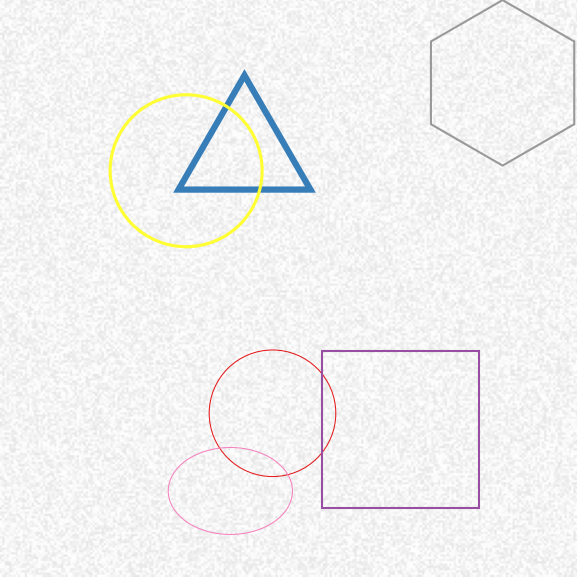[{"shape": "circle", "thickness": 0.5, "radius": 0.55, "center": [0.472, 0.284]}, {"shape": "triangle", "thickness": 3, "radius": 0.66, "center": [0.423, 0.737]}, {"shape": "square", "thickness": 1, "radius": 0.68, "center": [0.693, 0.255]}, {"shape": "circle", "thickness": 1.5, "radius": 0.66, "center": [0.322, 0.703]}, {"shape": "oval", "thickness": 0.5, "radius": 0.54, "center": [0.399, 0.149]}, {"shape": "hexagon", "thickness": 1, "radius": 0.72, "center": [0.87, 0.856]}]